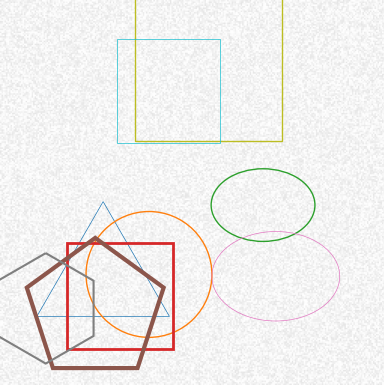[{"shape": "triangle", "thickness": 0.5, "radius": 0.99, "center": [0.268, 0.277]}, {"shape": "circle", "thickness": 1, "radius": 0.82, "center": [0.387, 0.287]}, {"shape": "oval", "thickness": 1, "radius": 0.67, "center": [0.683, 0.467]}, {"shape": "square", "thickness": 2, "radius": 0.69, "center": [0.312, 0.232]}, {"shape": "pentagon", "thickness": 3, "radius": 0.93, "center": [0.247, 0.195]}, {"shape": "oval", "thickness": 0.5, "radius": 0.83, "center": [0.716, 0.282]}, {"shape": "hexagon", "thickness": 1.5, "radius": 0.72, "center": [0.119, 0.199]}, {"shape": "square", "thickness": 1, "radius": 0.95, "center": [0.542, 0.825]}, {"shape": "square", "thickness": 0.5, "radius": 0.67, "center": [0.438, 0.764]}]